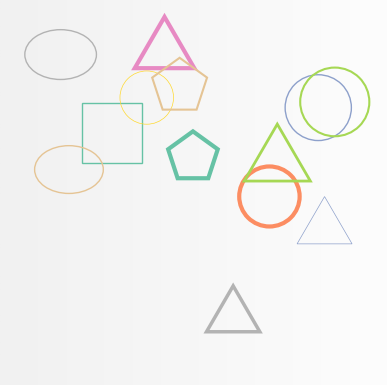[{"shape": "square", "thickness": 1, "radius": 0.38, "center": [0.289, 0.655]}, {"shape": "pentagon", "thickness": 3, "radius": 0.34, "center": [0.498, 0.591]}, {"shape": "circle", "thickness": 3, "radius": 0.39, "center": [0.695, 0.49]}, {"shape": "circle", "thickness": 1, "radius": 0.43, "center": [0.821, 0.72]}, {"shape": "triangle", "thickness": 0.5, "radius": 0.41, "center": [0.838, 0.408]}, {"shape": "triangle", "thickness": 3, "radius": 0.44, "center": [0.425, 0.867]}, {"shape": "triangle", "thickness": 2, "radius": 0.49, "center": [0.716, 0.579]}, {"shape": "circle", "thickness": 1.5, "radius": 0.45, "center": [0.864, 0.735]}, {"shape": "circle", "thickness": 0.5, "radius": 0.35, "center": [0.379, 0.747]}, {"shape": "pentagon", "thickness": 1.5, "radius": 0.37, "center": [0.464, 0.775]}, {"shape": "oval", "thickness": 1, "radius": 0.44, "center": [0.178, 0.56]}, {"shape": "triangle", "thickness": 2.5, "radius": 0.4, "center": [0.602, 0.178]}, {"shape": "oval", "thickness": 1, "radius": 0.46, "center": [0.156, 0.858]}]